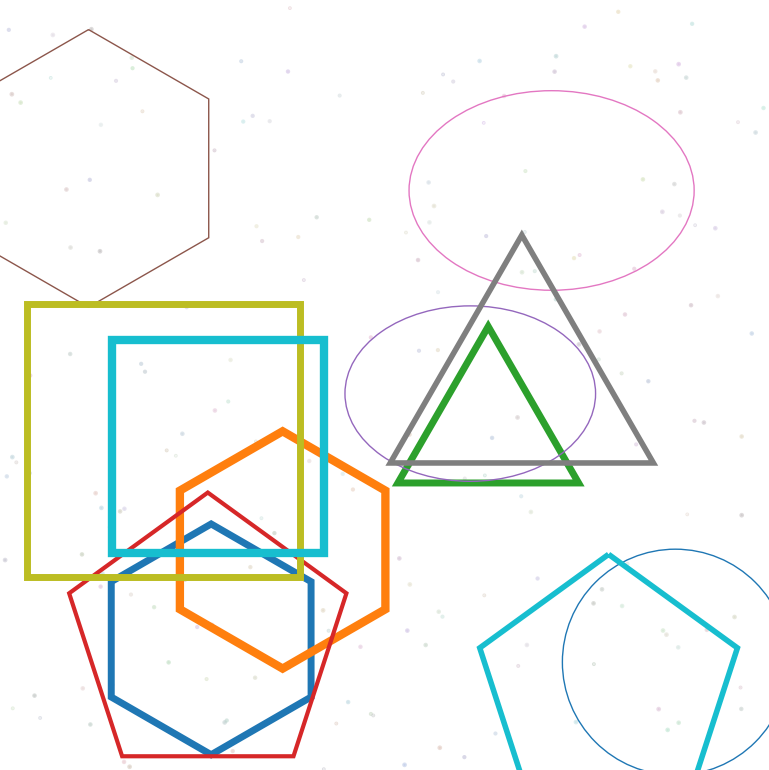[{"shape": "hexagon", "thickness": 2.5, "radius": 0.75, "center": [0.274, 0.17]}, {"shape": "circle", "thickness": 0.5, "radius": 0.73, "center": [0.877, 0.14]}, {"shape": "hexagon", "thickness": 3, "radius": 0.77, "center": [0.367, 0.286]}, {"shape": "triangle", "thickness": 2.5, "radius": 0.68, "center": [0.634, 0.441]}, {"shape": "pentagon", "thickness": 1.5, "radius": 0.95, "center": [0.27, 0.171]}, {"shape": "oval", "thickness": 0.5, "radius": 0.81, "center": [0.611, 0.489]}, {"shape": "hexagon", "thickness": 0.5, "radius": 0.9, "center": [0.115, 0.781]}, {"shape": "oval", "thickness": 0.5, "radius": 0.93, "center": [0.716, 0.753]}, {"shape": "triangle", "thickness": 2, "radius": 0.99, "center": [0.678, 0.497]}, {"shape": "square", "thickness": 2.5, "radius": 0.89, "center": [0.212, 0.428]}, {"shape": "square", "thickness": 3, "radius": 0.69, "center": [0.283, 0.42]}, {"shape": "pentagon", "thickness": 2, "radius": 0.88, "center": [0.79, 0.104]}]